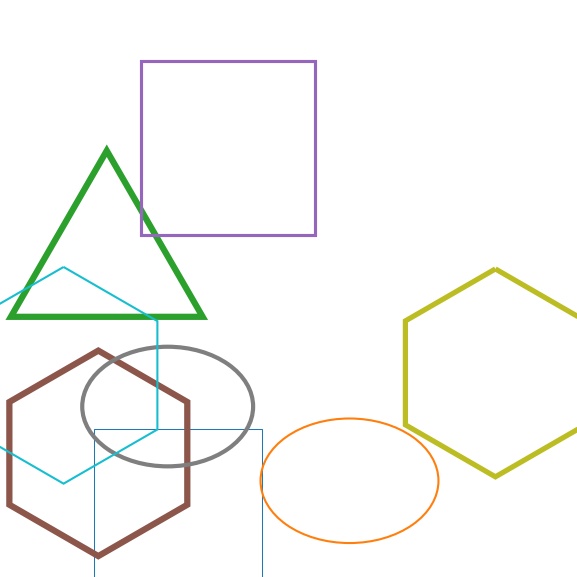[{"shape": "square", "thickness": 0.5, "radius": 0.72, "center": [0.308, 0.111]}, {"shape": "oval", "thickness": 1, "radius": 0.77, "center": [0.605, 0.167]}, {"shape": "triangle", "thickness": 3, "radius": 0.96, "center": [0.185, 0.546]}, {"shape": "square", "thickness": 1.5, "radius": 0.75, "center": [0.394, 0.743]}, {"shape": "hexagon", "thickness": 3, "radius": 0.89, "center": [0.17, 0.214]}, {"shape": "oval", "thickness": 2, "radius": 0.74, "center": [0.29, 0.295]}, {"shape": "hexagon", "thickness": 2.5, "radius": 0.9, "center": [0.858, 0.353]}, {"shape": "hexagon", "thickness": 1, "radius": 0.94, "center": [0.11, 0.349]}]